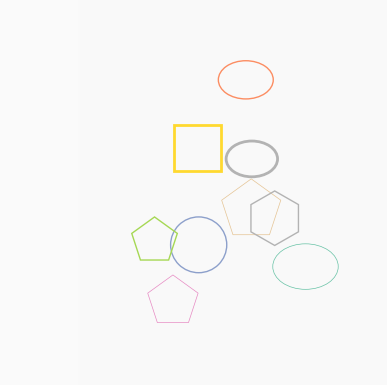[{"shape": "oval", "thickness": 0.5, "radius": 0.42, "center": [0.788, 0.308]}, {"shape": "oval", "thickness": 1, "radius": 0.35, "center": [0.634, 0.793]}, {"shape": "circle", "thickness": 1, "radius": 0.36, "center": [0.513, 0.364]}, {"shape": "pentagon", "thickness": 0.5, "radius": 0.34, "center": [0.446, 0.217]}, {"shape": "pentagon", "thickness": 1, "radius": 0.31, "center": [0.399, 0.375]}, {"shape": "square", "thickness": 2, "radius": 0.3, "center": [0.509, 0.616]}, {"shape": "pentagon", "thickness": 0.5, "radius": 0.4, "center": [0.648, 0.455]}, {"shape": "oval", "thickness": 2, "radius": 0.33, "center": [0.65, 0.587]}, {"shape": "hexagon", "thickness": 1, "radius": 0.35, "center": [0.709, 0.433]}]